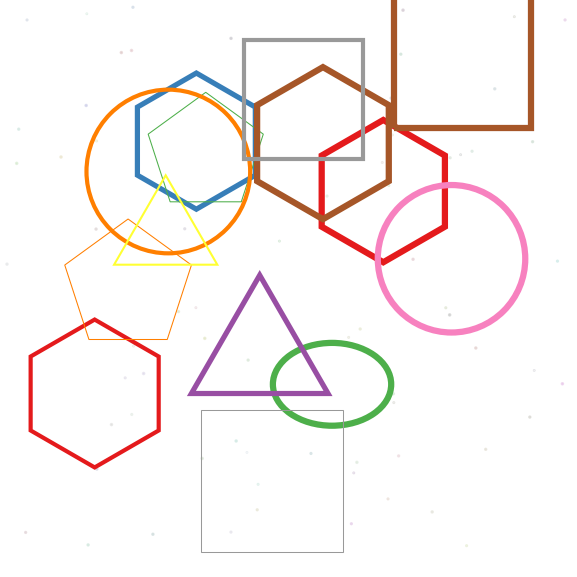[{"shape": "hexagon", "thickness": 2, "radius": 0.64, "center": [0.164, 0.318]}, {"shape": "hexagon", "thickness": 3, "radius": 0.62, "center": [0.664, 0.668]}, {"shape": "hexagon", "thickness": 2.5, "radius": 0.59, "center": [0.34, 0.755]}, {"shape": "oval", "thickness": 3, "radius": 0.51, "center": [0.575, 0.334]}, {"shape": "pentagon", "thickness": 0.5, "radius": 0.52, "center": [0.356, 0.734]}, {"shape": "triangle", "thickness": 2.5, "radius": 0.68, "center": [0.45, 0.386]}, {"shape": "pentagon", "thickness": 0.5, "radius": 0.58, "center": [0.222, 0.505]}, {"shape": "circle", "thickness": 2, "radius": 0.71, "center": [0.291, 0.702]}, {"shape": "triangle", "thickness": 1, "radius": 0.52, "center": [0.287, 0.592]}, {"shape": "hexagon", "thickness": 3, "radius": 0.66, "center": [0.559, 0.751]}, {"shape": "square", "thickness": 3, "radius": 0.59, "center": [0.801, 0.896]}, {"shape": "circle", "thickness": 3, "radius": 0.64, "center": [0.782, 0.551]}, {"shape": "square", "thickness": 0.5, "radius": 0.61, "center": [0.471, 0.166]}, {"shape": "square", "thickness": 2, "radius": 0.52, "center": [0.526, 0.827]}]